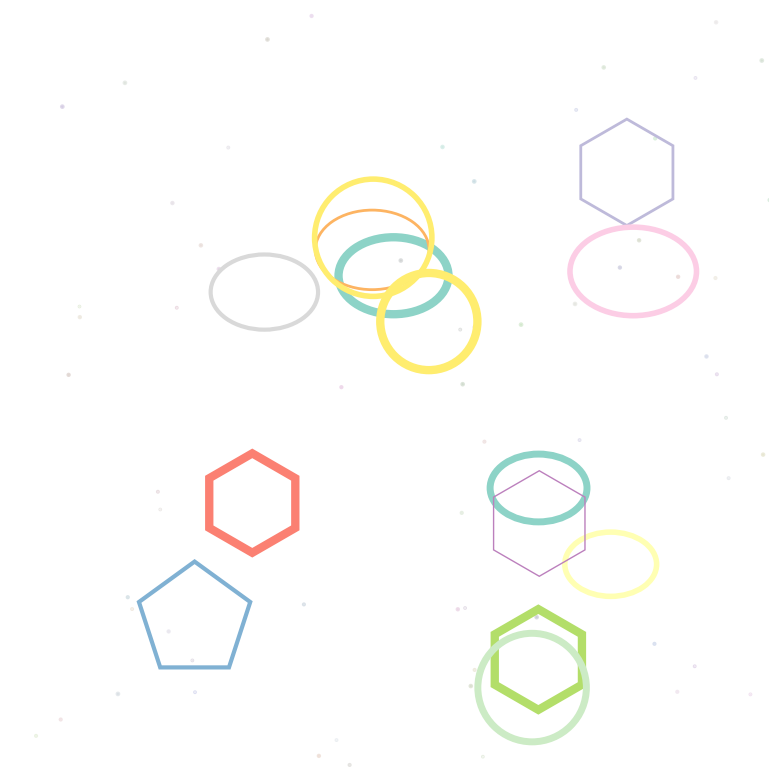[{"shape": "oval", "thickness": 2.5, "radius": 0.31, "center": [0.699, 0.366]}, {"shape": "oval", "thickness": 3, "radius": 0.36, "center": [0.511, 0.642]}, {"shape": "oval", "thickness": 2, "radius": 0.3, "center": [0.793, 0.267]}, {"shape": "hexagon", "thickness": 1, "radius": 0.35, "center": [0.814, 0.776]}, {"shape": "hexagon", "thickness": 3, "radius": 0.32, "center": [0.328, 0.347]}, {"shape": "pentagon", "thickness": 1.5, "radius": 0.38, "center": [0.253, 0.195]}, {"shape": "oval", "thickness": 1, "radius": 0.37, "center": [0.483, 0.675]}, {"shape": "hexagon", "thickness": 3, "radius": 0.33, "center": [0.699, 0.144]}, {"shape": "oval", "thickness": 2, "radius": 0.41, "center": [0.822, 0.648]}, {"shape": "oval", "thickness": 1.5, "radius": 0.35, "center": [0.343, 0.621]}, {"shape": "hexagon", "thickness": 0.5, "radius": 0.34, "center": [0.7, 0.32]}, {"shape": "circle", "thickness": 2.5, "radius": 0.35, "center": [0.691, 0.107]}, {"shape": "circle", "thickness": 3, "radius": 0.32, "center": [0.557, 0.582]}, {"shape": "circle", "thickness": 2, "radius": 0.38, "center": [0.485, 0.691]}]